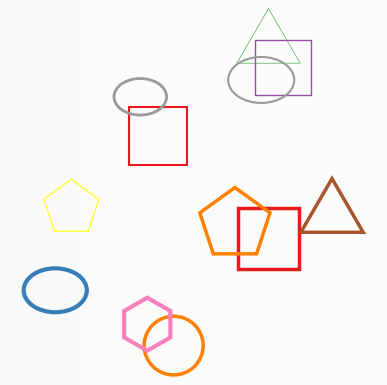[{"shape": "square", "thickness": 1.5, "radius": 0.37, "center": [0.408, 0.647]}, {"shape": "square", "thickness": 2.5, "radius": 0.39, "center": [0.692, 0.38]}, {"shape": "oval", "thickness": 3, "radius": 0.41, "center": [0.143, 0.246]}, {"shape": "triangle", "thickness": 0.5, "radius": 0.47, "center": [0.693, 0.883]}, {"shape": "square", "thickness": 1, "radius": 0.36, "center": [0.731, 0.824]}, {"shape": "circle", "thickness": 2.5, "radius": 0.38, "center": [0.448, 0.102]}, {"shape": "pentagon", "thickness": 2.5, "radius": 0.48, "center": [0.606, 0.418]}, {"shape": "pentagon", "thickness": 1, "radius": 0.37, "center": [0.184, 0.46]}, {"shape": "triangle", "thickness": 2.5, "radius": 0.46, "center": [0.857, 0.443]}, {"shape": "hexagon", "thickness": 3, "radius": 0.34, "center": [0.38, 0.158]}, {"shape": "oval", "thickness": 1.5, "radius": 0.43, "center": [0.674, 0.792]}, {"shape": "oval", "thickness": 2, "radius": 0.34, "center": [0.362, 0.749]}]